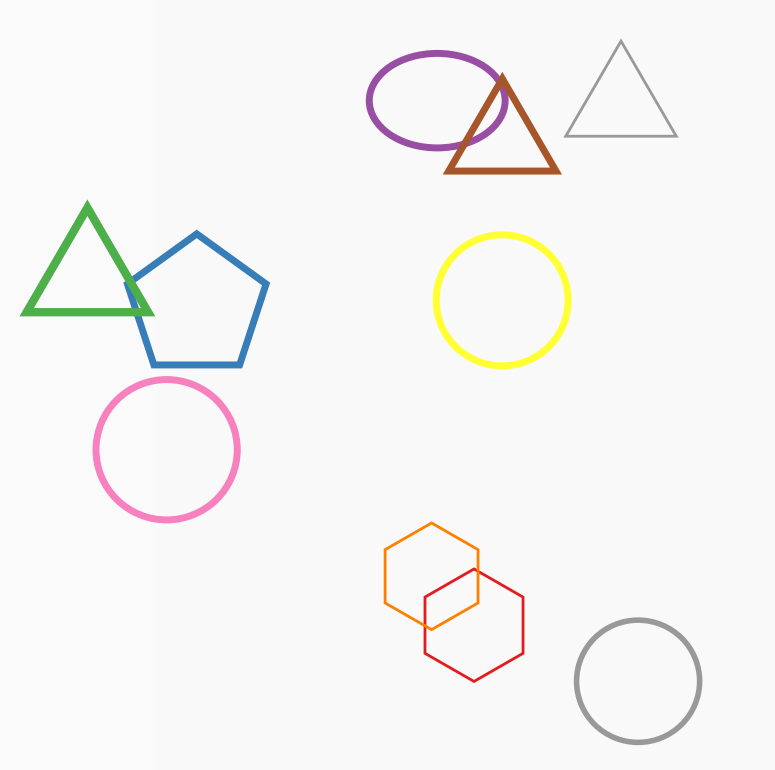[{"shape": "hexagon", "thickness": 1, "radius": 0.37, "center": [0.612, 0.188]}, {"shape": "pentagon", "thickness": 2.5, "radius": 0.47, "center": [0.254, 0.602]}, {"shape": "triangle", "thickness": 3, "radius": 0.45, "center": [0.113, 0.64]}, {"shape": "oval", "thickness": 2.5, "radius": 0.44, "center": [0.564, 0.869]}, {"shape": "hexagon", "thickness": 1, "radius": 0.35, "center": [0.557, 0.252]}, {"shape": "circle", "thickness": 2.5, "radius": 0.43, "center": [0.648, 0.61]}, {"shape": "triangle", "thickness": 2.5, "radius": 0.4, "center": [0.648, 0.818]}, {"shape": "circle", "thickness": 2.5, "radius": 0.46, "center": [0.215, 0.416]}, {"shape": "triangle", "thickness": 1, "radius": 0.41, "center": [0.801, 0.864]}, {"shape": "circle", "thickness": 2, "radius": 0.4, "center": [0.823, 0.115]}]